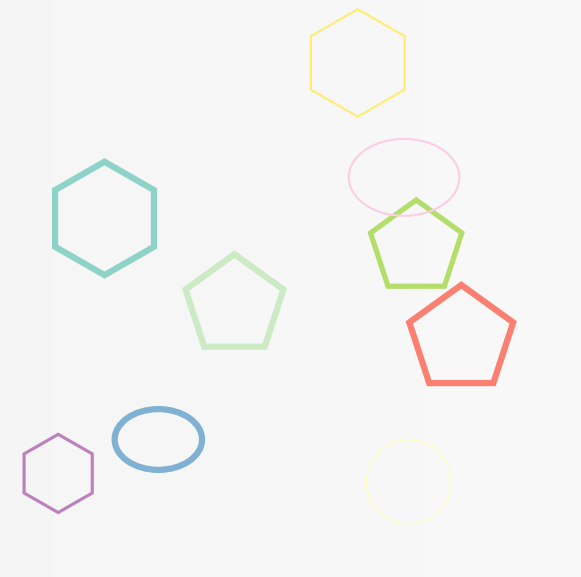[{"shape": "hexagon", "thickness": 3, "radius": 0.49, "center": [0.18, 0.621]}, {"shape": "circle", "thickness": 0.5, "radius": 0.36, "center": [0.703, 0.165]}, {"shape": "pentagon", "thickness": 3, "radius": 0.47, "center": [0.794, 0.412]}, {"shape": "oval", "thickness": 3, "radius": 0.38, "center": [0.272, 0.238]}, {"shape": "pentagon", "thickness": 2.5, "radius": 0.41, "center": [0.716, 0.57]}, {"shape": "oval", "thickness": 1, "radius": 0.48, "center": [0.695, 0.692]}, {"shape": "hexagon", "thickness": 1.5, "radius": 0.34, "center": [0.1, 0.179]}, {"shape": "pentagon", "thickness": 3, "radius": 0.44, "center": [0.403, 0.47]}, {"shape": "hexagon", "thickness": 1, "radius": 0.46, "center": [0.616, 0.89]}]